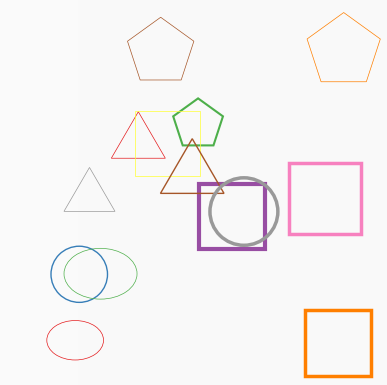[{"shape": "oval", "thickness": 0.5, "radius": 0.37, "center": [0.194, 0.116]}, {"shape": "triangle", "thickness": 0.5, "radius": 0.4, "center": [0.357, 0.629]}, {"shape": "circle", "thickness": 1, "radius": 0.36, "center": [0.205, 0.288]}, {"shape": "pentagon", "thickness": 1.5, "radius": 0.34, "center": [0.511, 0.677]}, {"shape": "oval", "thickness": 0.5, "radius": 0.47, "center": [0.259, 0.289]}, {"shape": "square", "thickness": 3, "radius": 0.42, "center": [0.598, 0.437]}, {"shape": "pentagon", "thickness": 0.5, "radius": 0.5, "center": [0.887, 0.868]}, {"shape": "square", "thickness": 2.5, "radius": 0.43, "center": [0.873, 0.109]}, {"shape": "square", "thickness": 0.5, "radius": 0.42, "center": [0.433, 0.628]}, {"shape": "triangle", "thickness": 1, "radius": 0.47, "center": [0.496, 0.545]}, {"shape": "pentagon", "thickness": 0.5, "radius": 0.45, "center": [0.415, 0.865]}, {"shape": "square", "thickness": 2.5, "radius": 0.46, "center": [0.839, 0.484]}, {"shape": "triangle", "thickness": 0.5, "radius": 0.38, "center": [0.231, 0.489]}, {"shape": "circle", "thickness": 2.5, "radius": 0.44, "center": [0.629, 0.451]}]